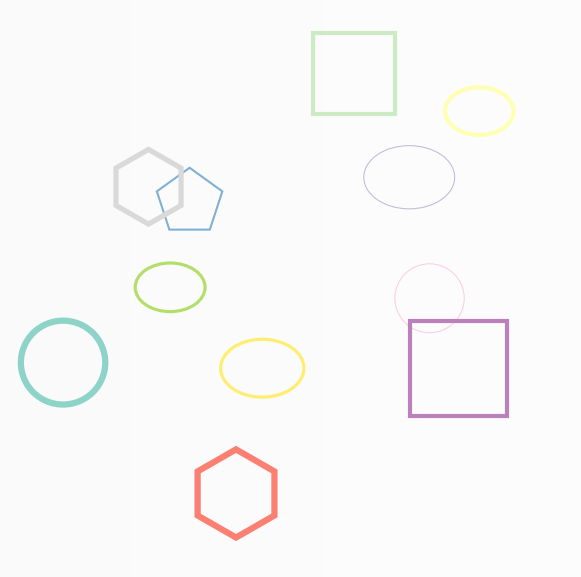[{"shape": "circle", "thickness": 3, "radius": 0.36, "center": [0.108, 0.371]}, {"shape": "oval", "thickness": 2, "radius": 0.29, "center": [0.825, 0.807]}, {"shape": "oval", "thickness": 0.5, "radius": 0.39, "center": [0.704, 0.692]}, {"shape": "hexagon", "thickness": 3, "radius": 0.38, "center": [0.406, 0.145]}, {"shape": "pentagon", "thickness": 1, "radius": 0.3, "center": [0.326, 0.649]}, {"shape": "oval", "thickness": 1.5, "radius": 0.3, "center": [0.293, 0.502]}, {"shape": "circle", "thickness": 0.5, "radius": 0.3, "center": [0.739, 0.483]}, {"shape": "hexagon", "thickness": 2.5, "radius": 0.32, "center": [0.256, 0.676]}, {"shape": "square", "thickness": 2, "radius": 0.41, "center": [0.789, 0.361]}, {"shape": "square", "thickness": 2, "radius": 0.35, "center": [0.609, 0.872]}, {"shape": "oval", "thickness": 1.5, "radius": 0.36, "center": [0.451, 0.362]}]